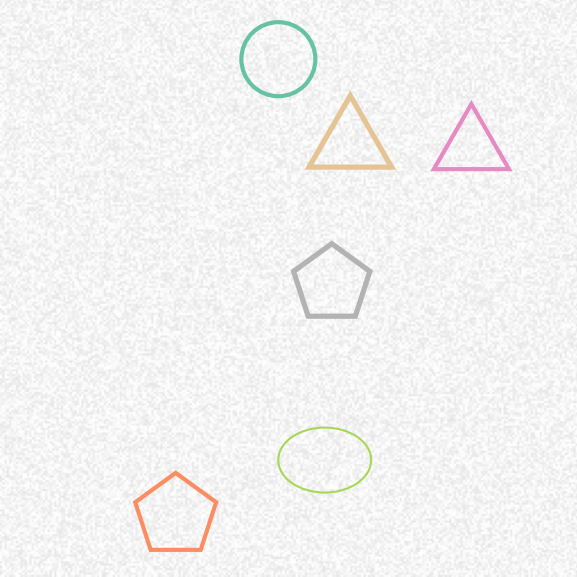[{"shape": "circle", "thickness": 2, "radius": 0.32, "center": [0.482, 0.897]}, {"shape": "pentagon", "thickness": 2, "radius": 0.37, "center": [0.304, 0.107]}, {"shape": "triangle", "thickness": 2, "radius": 0.38, "center": [0.816, 0.744]}, {"shape": "oval", "thickness": 1, "radius": 0.4, "center": [0.562, 0.203]}, {"shape": "triangle", "thickness": 2.5, "radius": 0.41, "center": [0.607, 0.751]}, {"shape": "pentagon", "thickness": 2.5, "radius": 0.35, "center": [0.574, 0.508]}]